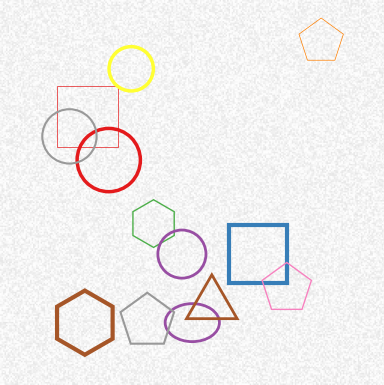[{"shape": "circle", "thickness": 2.5, "radius": 0.41, "center": [0.282, 0.584]}, {"shape": "square", "thickness": 0.5, "radius": 0.4, "center": [0.226, 0.698]}, {"shape": "square", "thickness": 3, "radius": 0.38, "center": [0.671, 0.34]}, {"shape": "hexagon", "thickness": 1, "radius": 0.31, "center": [0.399, 0.419]}, {"shape": "oval", "thickness": 2, "radius": 0.35, "center": [0.499, 0.162]}, {"shape": "circle", "thickness": 2, "radius": 0.31, "center": [0.473, 0.34]}, {"shape": "pentagon", "thickness": 0.5, "radius": 0.3, "center": [0.834, 0.893]}, {"shape": "circle", "thickness": 2.5, "radius": 0.29, "center": [0.341, 0.821]}, {"shape": "hexagon", "thickness": 3, "radius": 0.42, "center": [0.22, 0.162]}, {"shape": "triangle", "thickness": 2, "radius": 0.38, "center": [0.55, 0.21]}, {"shape": "pentagon", "thickness": 1, "radius": 0.34, "center": [0.745, 0.251]}, {"shape": "circle", "thickness": 1.5, "radius": 0.35, "center": [0.18, 0.646]}, {"shape": "pentagon", "thickness": 1.5, "radius": 0.37, "center": [0.383, 0.167]}]